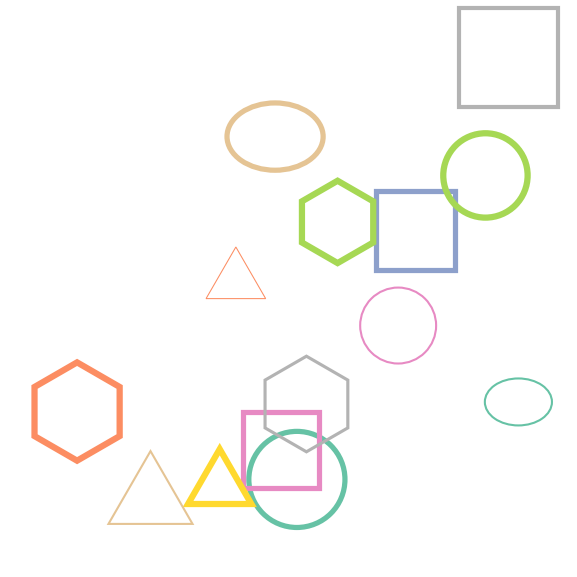[{"shape": "oval", "thickness": 1, "radius": 0.29, "center": [0.898, 0.303]}, {"shape": "circle", "thickness": 2.5, "radius": 0.42, "center": [0.514, 0.169]}, {"shape": "hexagon", "thickness": 3, "radius": 0.43, "center": [0.133, 0.287]}, {"shape": "triangle", "thickness": 0.5, "radius": 0.3, "center": [0.408, 0.512]}, {"shape": "square", "thickness": 2.5, "radius": 0.34, "center": [0.72, 0.6]}, {"shape": "circle", "thickness": 1, "radius": 0.33, "center": [0.689, 0.435]}, {"shape": "square", "thickness": 2.5, "radius": 0.33, "center": [0.486, 0.22]}, {"shape": "circle", "thickness": 3, "radius": 0.37, "center": [0.841, 0.695]}, {"shape": "hexagon", "thickness": 3, "radius": 0.36, "center": [0.585, 0.615]}, {"shape": "triangle", "thickness": 3, "radius": 0.32, "center": [0.38, 0.158]}, {"shape": "triangle", "thickness": 1, "radius": 0.42, "center": [0.261, 0.134]}, {"shape": "oval", "thickness": 2.5, "radius": 0.42, "center": [0.476, 0.763]}, {"shape": "square", "thickness": 2, "radius": 0.43, "center": [0.881, 0.9]}, {"shape": "hexagon", "thickness": 1.5, "radius": 0.41, "center": [0.531, 0.3]}]